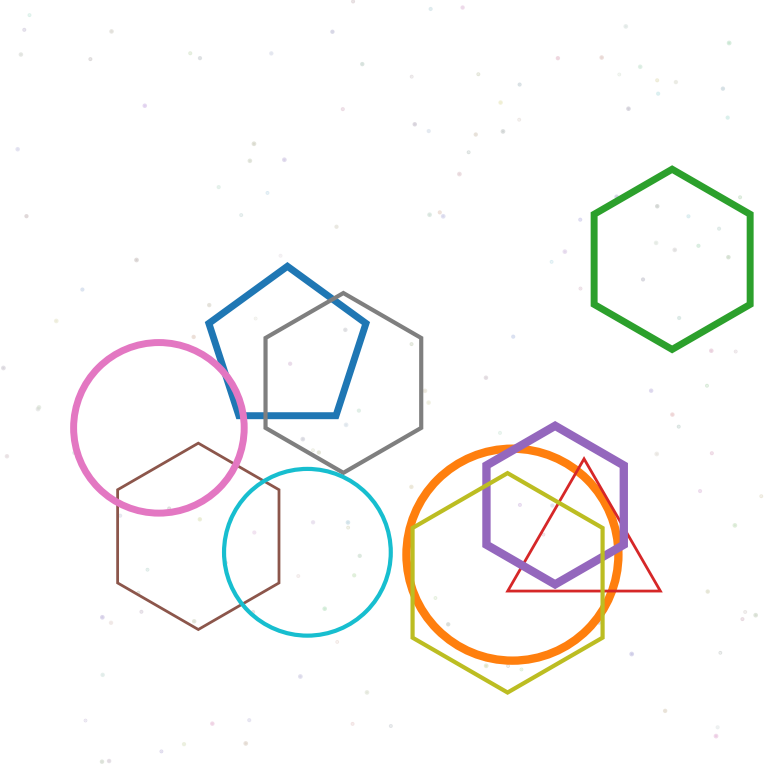[{"shape": "pentagon", "thickness": 2.5, "radius": 0.54, "center": [0.373, 0.547]}, {"shape": "circle", "thickness": 3, "radius": 0.69, "center": [0.666, 0.28]}, {"shape": "hexagon", "thickness": 2.5, "radius": 0.58, "center": [0.873, 0.663]}, {"shape": "triangle", "thickness": 1, "radius": 0.57, "center": [0.759, 0.29]}, {"shape": "hexagon", "thickness": 3, "radius": 0.51, "center": [0.721, 0.344]}, {"shape": "hexagon", "thickness": 1, "radius": 0.6, "center": [0.258, 0.303]}, {"shape": "circle", "thickness": 2.5, "radius": 0.55, "center": [0.206, 0.444]}, {"shape": "hexagon", "thickness": 1.5, "radius": 0.58, "center": [0.446, 0.503]}, {"shape": "hexagon", "thickness": 1.5, "radius": 0.71, "center": [0.659, 0.243]}, {"shape": "circle", "thickness": 1.5, "radius": 0.54, "center": [0.399, 0.283]}]